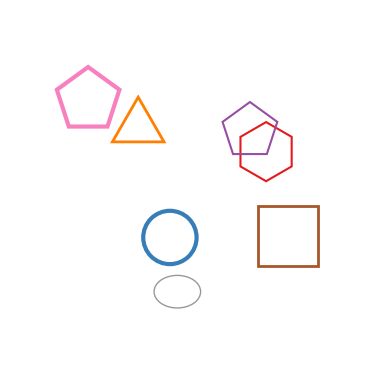[{"shape": "hexagon", "thickness": 1.5, "radius": 0.38, "center": [0.691, 0.606]}, {"shape": "circle", "thickness": 3, "radius": 0.35, "center": [0.441, 0.383]}, {"shape": "pentagon", "thickness": 1.5, "radius": 0.37, "center": [0.649, 0.66]}, {"shape": "triangle", "thickness": 2, "radius": 0.39, "center": [0.359, 0.67]}, {"shape": "square", "thickness": 2, "radius": 0.39, "center": [0.748, 0.387]}, {"shape": "pentagon", "thickness": 3, "radius": 0.43, "center": [0.229, 0.74]}, {"shape": "oval", "thickness": 1, "radius": 0.3, "center": [0.461, 0.242]}]